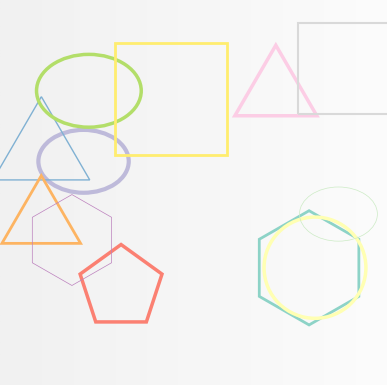[{"shape": "hexagon", "thickness": 2, "radius": 0.74, "center": [0.798, 0.304]}, {"shape": "circle", "thickness": 2.5, "radius": 0.66, "center": [0.813, 0.305]}, {"shape": "oval", "thickness": 3, "radius": 0.58, "center": [0.216, 0.581]}, {"shape": "pentagon", "thickness": 2.5, "radius": 0.56, "center": [0.312, 0.254]}, {"shape": "triangle", "thickness": 1, "radius": 0.72, "center": [0.107, 0.605]}, {"shape": "triangle", "thickness": 2, "radius": 0.59, "center": [0.106, 0.426]}, {"shape": "oval", "thickness": 2.5, "radius": 0.68, "center": [0.229, 0.764]}, {"shape": "triangle", "thickness": 2.5, "radius": 0.61, "center": [0.712, 0.76]}, {"shape": "square", "thickness": 1.5, "radius": 0.59, "center": [0.888, 0.823]}, {"shape": "hexagon", "thickness": 0.5, "radius": 0.59, "center": [0.186, 0.377]}, {"shape": "oval", "thickness": 0.5, "radius": 0.5, "center": [0.873, 0.444]}, {"shape": "square", "thickness": 2, "radius": 0.72, "center": [0.441, 0.743]}]